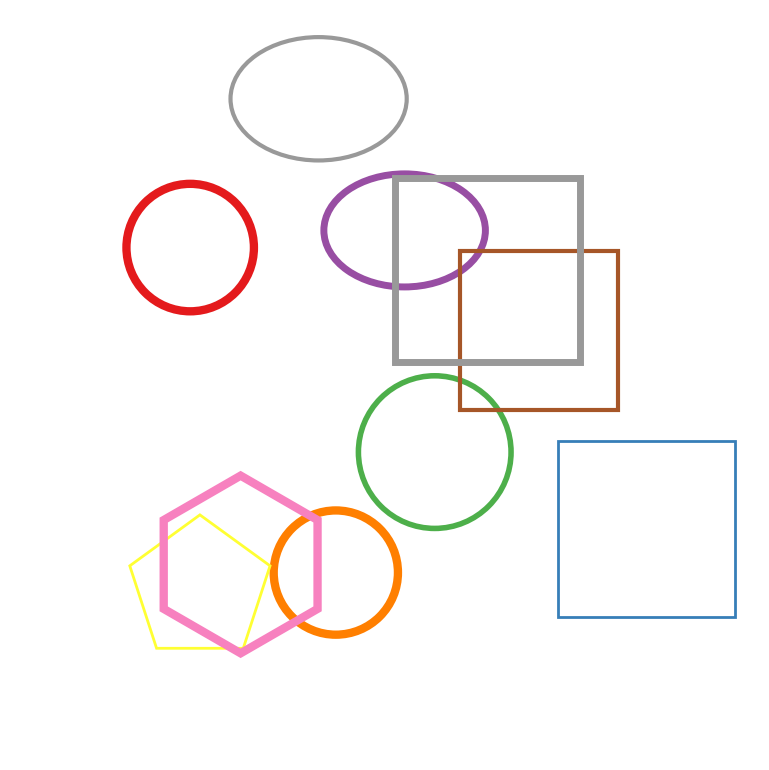[{"shape": "circle", "thickness": 3, "radius": 0.41, "center": [0.247, 0.678]}, {"shape": "square", "thickness": 1, "radius": 0.57, "center": [0.839, 0.313]}, {"shape": "circle", "thickness": 2, "radius": 0.5, "center": [0.565, 0.413]}, {"shape": "oval", "thickness": 2.5, "radius": 0.52, "center": [0.525, 0.701]}, {"shape": "circle", "thickness": 3, "radius": 0.4, "center": [0.436, 0.256]}, {"shape": "pentagon", "thickness": 1, "radius": 0.48, "center": [0.26, 0.236]}, {"shape": "square", "thickness": 1.5, "radius": 0.51, "center": [0.7, 0.571]}, {"shape": "hexagon", "thickness": 3, "radius": 0.58, "center": [0.313, 0.267]}, {"shape": "square", "thickness": 2.5, "radius": 0.6, "center": [0.633, 0.649]}, {"shape": "oval", "thickness": 1.5, "radius": 0.57, "center": [0.414, 0.872]}]